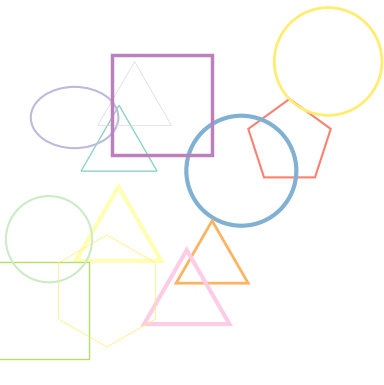[{"shape": "triangle", "thickness": 1, "radius": 0.57, "center": [0.309, 0.612]}, {"shape": "triangle", "thickness": 3, "radius": 0.64, "center": [0.308, 0.387]}, {"shape": "oval", "thickness": 1.5, "radius": 0.57, "center": [0.194, 0.695]}, {"shape": "pentagon", "thickness": 1.5, "radius": 0.56, "center": [0.752, 0.63]}, {"shape": "circle", "thickness": 3, "radius": 0.71, "center": [0.627, 0.557]}, {"shape": "triangle", "thickness": 2, "radius": 0.54, "center": [0.551, 0.319]}, {"shape": "square", "thickness": 1, "radius": 0.63, "center": [0.105, 0.193]}, {"shape": "triangle", "thickness": 3, "radius": 0.64, "center": [0.485, 0.222]}, {"shape": "triangle", "thickness": 0.5, "radius": 0.55, "center": [0.35, 0.729]}, {"shape": "square", "thickness": 2.5, "radius": 0.65, "center": [0.42, 0.727]}, {"shape": "circle", "thickness": 1.5, "radius": 0.56, "center": [0.127, 0.379]}, {"shape": "circle", "thickness": 2, "radius": 0.7, "center": [0.852, 0.84]}, {"shape": "hexagon", "thickness": 0.5, "radius": 0.73, "center": [0.278, 0.244]}]